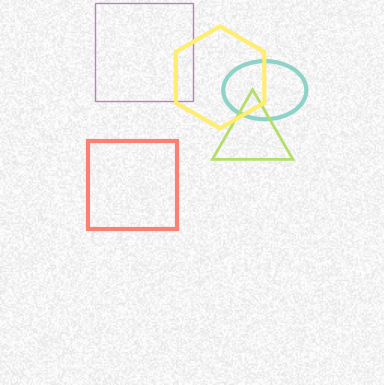[{"shape": "oval", "thickness": 3, "radius": 0.54, "center": [0.688, 0.766]}, {"shape": "square", "thickness": 3, "radius": 0.58, "center": [0.344, 0.519]}, {"shape": "triangle", "thickness": 2, "radius": 0.6, "center": [0.656, 0.646]}, {"shape": "square", "thickness": 1, "radius": 0.64, "center": [0.375, 0.865]}, {"shape": "hexagon", "thickness": 3, "radius": 0.66, "center": [0.572, 0.799]}]